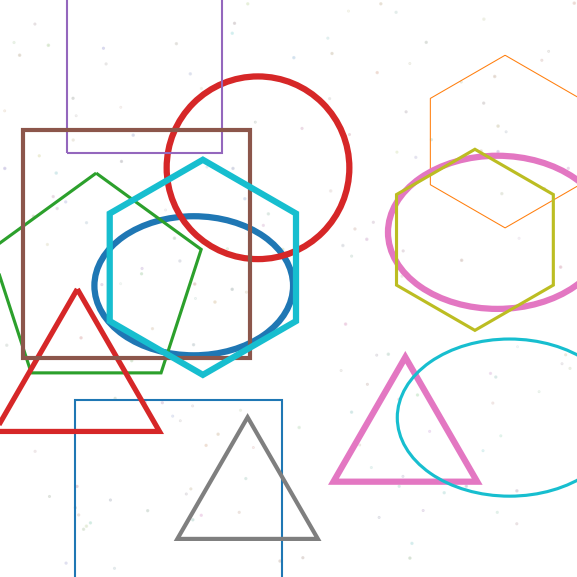[{"shape": "square", "thickness": 1, "radius": 0.9, "center": [0.309, 0.127]}, {"shape": "oval", "thickness": 3, "radius": 0.86, "center": [0.335, 0.504]}, {"shape": "hexagon", "thickness": 0.5, "radius": 0.75, "center": [0.875, 0.754]}, {"shape": "pentagon", "thickness": 1.5, "radius": 0.96, "center": [0.166, 0.508]}, {"shape": "triangle", "thickness": 2.5, "radius": 0.82, "center": [0.134, 0.334]}, {"shape": "circle", "thickness": 3, "radius": 0.79, "center": [0.447, 0.709]}, {"shape": "square", "thickness": 1, "radius": 0.67, "center": [0.25, 0.869]}, {"shape": "square", "thickness": 2, "radius": 0.98, "center": [0.237, 0.577]}, {"shape": "triangle", "thickness": 3, "radius": 0.72, "center": [0.702, 0.237]}, {"shape": "oval", "thickness": 3, "radius": 0.95, "center": [0.861, 0.597]}, {"shape": "triangle", "thickness": 2, "radius": 0.7, "center": [0.429, 0.136]}, {"shape": "hexagon", "thickness": 1.5, "radius": 0.78, "center": [0.822, 0.584]}, {"shape": "oval", "thickness": 1.5, "radius": 0.97, "center": [0.882, 0.276]}, {"shape": "hexagon", "thickness": 3, "radius": 0.93, "center": [0.351, 0.536]}]